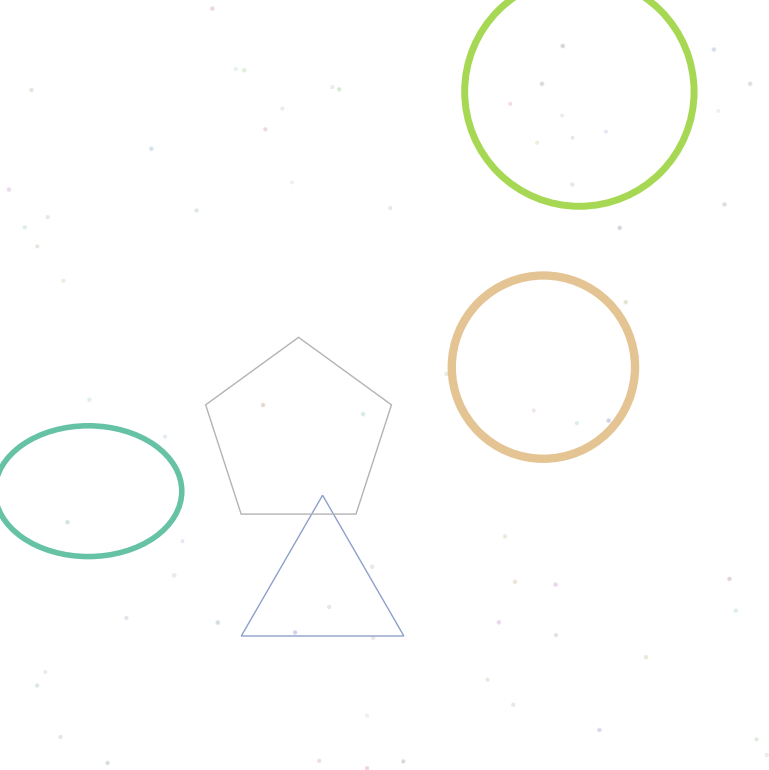[{"shape": "oval", "thickness": 2, "radius": 0.61, "center": [0.115, 0.362]}, {"shape": "triangle", "thickness": 0.5, "radius": 0.61, "center": [0.419, 0.235]}, {"shape": "circle", "thickness": 2.5, "radius": 0.74, "center": [0.752, 0.881]}, {"shape": "circle", "thickness": 3, "radius": 0.6, "center": [0.706, 0.523]}, {"shape": "pentagon", "thickness": 0.5, "radius": 0.63, "center": [0.388, 0.435]}]